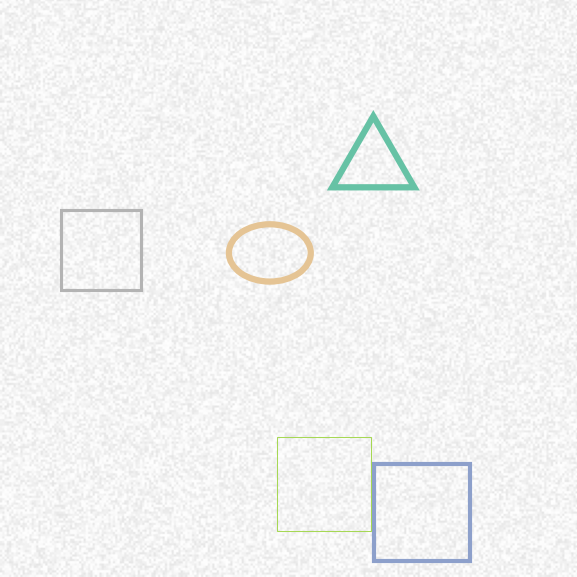[{"shape": "triangle", "thickness": 3, "radius": 0.41, "center": [0.646, 0.716]}, {"shape": "square", "thickness": 2, "radius": 0.42, "center": [0.73, 0.112]}, {"shape": "square", "thickness": 0.5, "radius": 0.41, "center": [0.561, 0.161]}, {"shape": "oval", "thickness": 3, "radius": 0.35, "center": [0.467, 0.561]}, {"shape": "square", "thickness": 1.5, "radius": 0.35, "center": [0.175, 0.566]}]